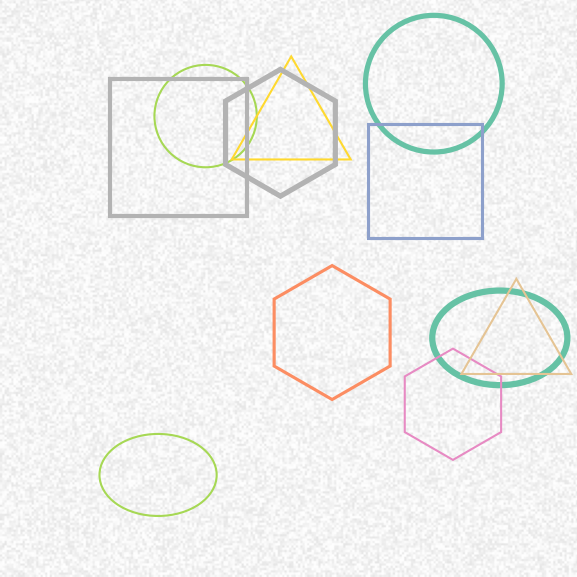[{"shape": "oval", "thickness": 3, "radius": 0.58, "center": [0.865, 0.414]}, {"shape": "circle", "thickness": 2.5, "radius": 0.59, "center": [0.751, 0.854]}, {"shape": "hexagon", "thickness": 1.5, "radius": 0.58, "center": [0.575, 0.423]}, {"shape": "square", "thickness": 1.5, "radius": 0.49, "center": [0.736, 0.686]}, {"shape": "hexagon", "thickness": 1, "radius": 0.48, "center": [0.784, 0.299]}, {"shape": "oval", "thickness": 1, "radius": 0.51, "center": [0.274, 0.177]}, {"shape": "circle", "thickness": 1, "radius": 0.44, "center": [0.356, 0.798]}, {"shape": "triangle", "thickness": 1, "radius": 0.59, "center": [0.504, 0.782]}, {"shape": "triangle", "thickness": 1, "radius": 0.55, "center": [0.894, 0.406]}, {"shape": "hexagon", "thickness": 2.5, "radius": 0.55, "center": [0.486, 0.769]}, {"shape": "square", "thickness": 2, "radius": 0.59, "center": [0.309, 0.744]}]